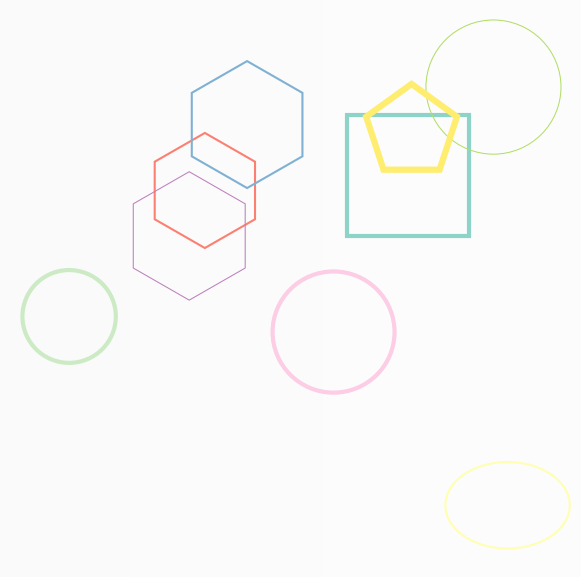[{"shape": "square", "thickness": 2, "radius": 0.52, "center": [0.702, 0.695]}, {"shape": "oval", "thickness": 1, "radius": 0.53, "center": [0.873, 0.124]}, {"shape": "hexagon", "thickness": 1, "radius": 0.5, "center": [0.352, 0.669]}, {"shape": "hexagon", "thickness": 1, "radius": 0.55, "center": [0.425, 0.783]}, {"shape": "circle", "thickness": 0.5, "radius": 0.58, "center": [0.849, 0.848]}, {"shape": "circle", "thickness": 2, "radius": 0.52, "center": [0.574, 0.424]}, {"shape": "hexagon", "thickness": 0.5, "radius": 0.56, "center": [0.326, 0.591]}, {"shape": "circle", "thickness": 2, "radius": 0.4, "center": [0.119, 0.451]}, {"shape": "pentagon", "thickness": 3, "radius": 0.41, "center": [0.708, 0.772]}]